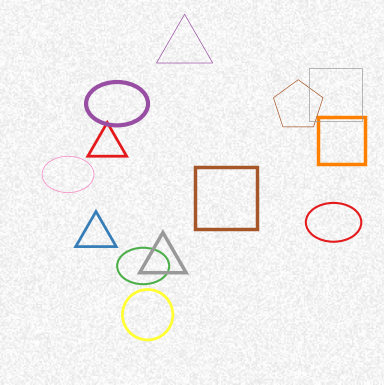[{"shape": "oval", "thickness": 1.5, "radius": 0.36, "center": [0.866, 0.423]}, {"shape": "triangle", "thickness": 2, "radius": 0.29, "center": [0.279, 0.623]}, {"shape": "triangle", "thickness": 2, "radius": 0.3, "center": [0.249, 0.39]}, {"shape": "oval", "thickness": 1.5, "radius": 0.34, "center": [0.372, 0.309]}, {"shape": "oval", "thickness": 3, "radius": 0.4, "center": [0.304, 0.731]}, {"shape": "triangle", "thickness": 0.5, "radius": 0.42, "center": [0.479, 0.879]}, {"shape": "square", "thickness": 2.5, "radius": 0.3, "center": [0.887, 0.635]}, {"shape": "circle", "thickness": 2, "radius": 0.33, "center": [0.384, 0.183]}, {"shape": "square", "thickness": 2.5, "radius": 0.4, "center": [0.587, 0.486]}, {"shape": "pentagon", "thickness": 0.5, "radius": 0.34, "center": [0.775, 0.725]}, {"shape": "oval", "thickness": 0.5, "radius": 0.34, "center": [0.177, 0.547]}, {"shape": "square", "thickness": 0.5, "radius": 0.34, "center": [0.871, 0.755]}, {"shape": "triangle", "thickness": 2.5, "radius": 0.35, "center": [0.423, 0.326]}]